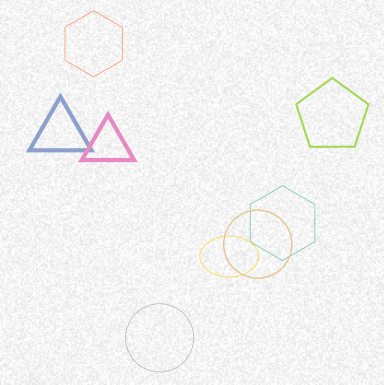[{"shape": "hexagon", "thickness": 0.5, "radius": 0.49, "center": [0.734, 0.42]}, {"shape": "hexagon", "thickness": 0.5, "radius": 0.43, "center": [0.243, 0.886]}, {"shape": "triangle", "thickness": 3, "radius": 0.47, "center": [0.157, 0.656]}, {"shape": "triangle", "thickness": 3, "radius": 0.39, "center": [0.28, 0.624]}, {"shape": "pentagon", "thickness": 1.5, "radius": 0.49, "center": [0.863, 0.699]}, {"shape": "oval", "thickness": 0.5, "radius": 0.38, "center": [0.595, 0.334]}, {"shape": "circle", "thickness": 1, "radius": 0.44, "center": [0.67, 0.366]}, {"shape": "circle", "thickness": 0.5, "radius": 0.44, "center": [0.415, 0.122]}]